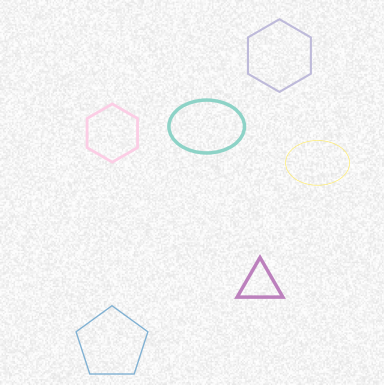[{"shape": "oval", "thickness": 2.5, "radius": 0.49, "center": [0.537, 0.671]}, {"shape": "hexagon", "thickness": 1.5, "radius": 0.47, "center": [0.726, 0.856]}, {"shape": "pentagon", "thickness": 1, "radius": 0.49, "center": [0.291, 0.108]}, {"shape": "hexagon", "thickness": 2, "radius": 0.38, "center": [0.292, 0.654]}, {"shape": "triangle", "thickness": 2.5, "radius": 0.34, "center": [0.675, 0.263]}, {"shape": "oval", "thickness": 0.5, "radius": 0.42, "center": [0.825, 0.577]}]